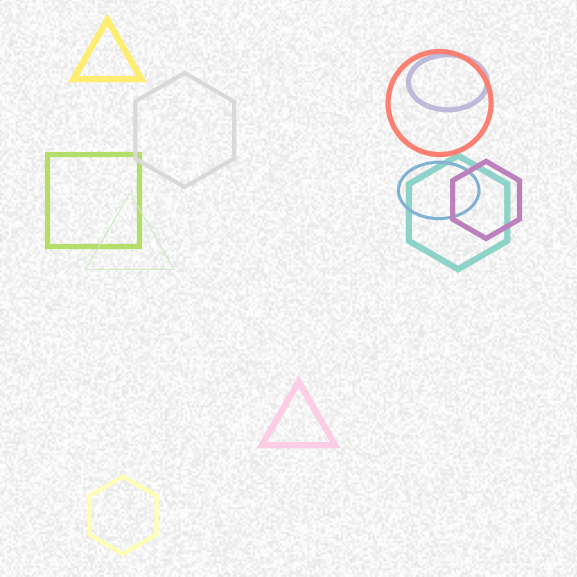[{"shape": "hexagon", "thickness": 3, "radius": 0.49, "center": [0.793, 0.631]}, {"shape": "hexagon", "thickness": 2, "radius": 0.34, "center": [0.213, 0.107]}, {"shape": "oval", "thickness": 2.5, "radius": 0.34, "center": [0.776, 0.857]}, {"shape": "circle", "thickness": 2.5, "radius": 0.45, "center": [0.761, 0.821]}, {"shape": "oval", "thickness": 1.5, "radius": 0.35, "center": [0.76, 0.669]}, {"shape": "square", "thickness": 2.5, "radius": 0.4, "center": [0.161, 0.653]}, {"shape": "triangle", "thickness": 3, "radius": 0.37, "center": [0.517, 0.265]}, {"shape": "hexagon", "thickness": 2, "radius": 0.49, "center": [0.32, 0.774]}, {"shape": "hexagon", "thickness": 2.5, "radius": 0.33, "center": [0.842, 0.653]}, {"shape": "triangle", "thickness": 0.5, "radius": 0.44, "center": [0.225, 0.577]}, {"shape": "triangle", "thickness": 3, "radius": 0.34, "center": [0.186, 0.896]}]